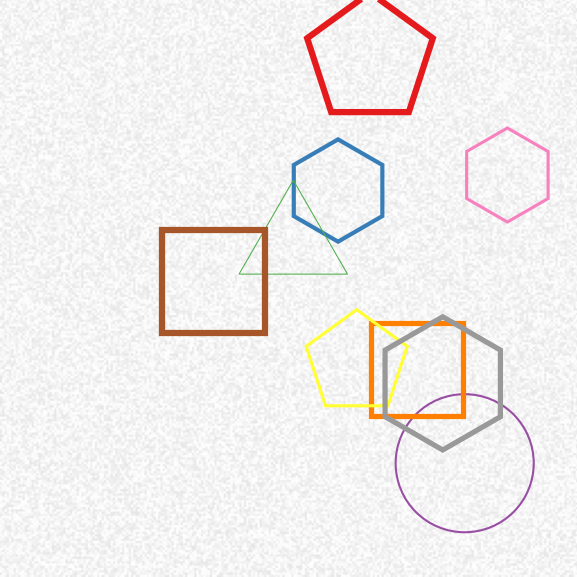[{"shape": "pentagon", "thickness": 3, "radius": 0.57, "center": [0.641, 0.898]}, {"shape": "hexagon", "thickness": 2, "radius": 0.44, "center": [0.585, 0.669]}, {"shape": "triangle", "thickness": 0.5, "radius": 0.54, "center": [0.508, 0.579]}, {"shape": "circle", "thickness": 1, "radius": 0.6, "center": [0.805, 0.197]}, {"shape": "square", "thickness": 2.5, "radius": 0.4, "center": [0.722, 0.359]}, {"shape": "pentagon", "thickness": 1.5, "radius": 0.46, "center": [0.618, 0.371]}, {"shape": "square", "thickness": 3, "radius": 0.45, "center": [0.369, 0.512]}, {"shape": "hexagon", "thickness": 1.5, "radius": 0.41, "center": [0.879, 0.696]}, {"shape": "hexagon", "thickness": 2.5, "radius": 0.58, "center": [0.767, 0.335]}]